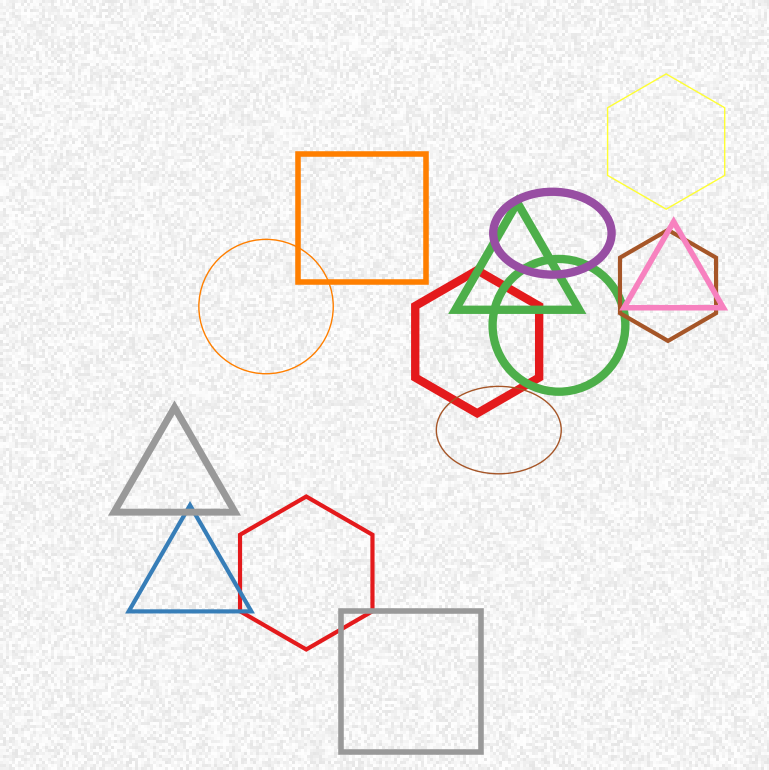[{"shape": "hexagon", "thickness": 3, "radius": 0.46, "center": [0.62, 0.556]}, {"shape": "hexagon", "thickness": 1.5, "radius": 0.5, "center": [0.398, 0.256]}, {"shape": "triangle", "thickness": 1.5, "radius": 0.46, "center": [0.247, 0.252]}, {"shape": "triangle", "thickness": 3, "radius": 0.46, "center": [0.672, 0.644]}, {"shape": "circle", "thickness": 3, "radius": 0.43, "center": [0.726, 0.577]}, {"shape": "oval", "thickness": 3, "radius": 0.38, "center": [0.717, 0.697]}, {"shape": "square", "thickness": 2, "radius": 0.42, "center": [0.47, 0.717]}, {"shape": "circle", "thickness": 0.5, "radius": 0.44, "center": [0.346, 0.602]}, {"shape": "hexagon", "thickness": 0.5, "radius": 0.44, "center": [0.865, 0.816]}, {"shape": "hexagon", "thickness": 1.5, "radius": 0.36, "center": [0.868, 0.629]}, {"shape": "oval", "thickness": 0.5, "radius": 0.41, "center": [0.648, 0.441]}, {"shape": "triangle", "thickness": 2, "radius": 0.37, "center": [0.875, 0.638]}, {"shape": "triangle", "thickness": 2.5, "radius": 0.45, "center": [0.227, 0.38]}, {"shape": "square", "thickness": 2, "radius": 0.46, "center": [0.534, 0.115]}]